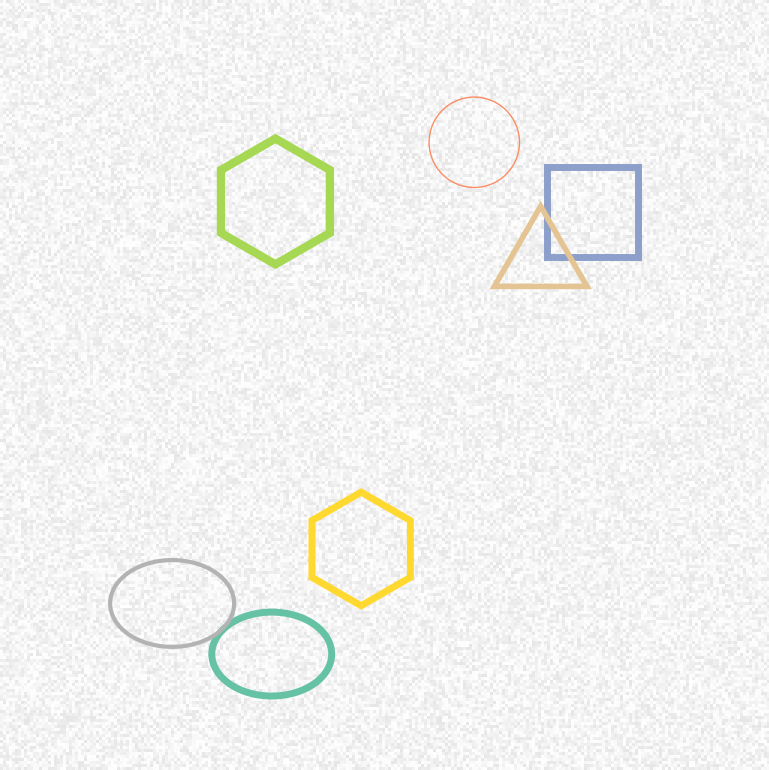[{"shape": "oval", "thickness": 2.5, "radius": 0.39, "center": [0.353, 0.151]}, {"shape": "circle", "thickness": 0.5, "radius": 0.29, "center": [0.616, 0.815]}, {"shape": "square", "thickness": 2.5, "radius": 0.29, "center": [0.769, 0.725]}, {"shape": "hexagon", "thickness": 3, "radius": 0.41, "center": [0.358, 0.738]}, {"shape": "hexagon", "thickness": 2.5, "radius": 0.37, "center": [0.469, 0.287]}, {"shape": "triangle", "thickness": 2, "radius": 0.35, "center": [0.702, 0.663]}, {"shape": "oval", "thickness": 1.5, "radius": 0.4, "center": [0.224, 0.216]}]